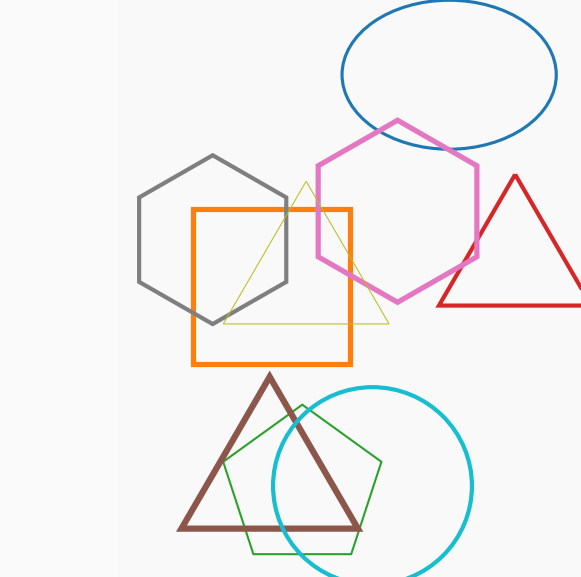[{"shape": "oval", "thickness": 1.5, "radius": 0.92, "center": [0.773, 0.87]}, {"shape": "square", "thickness": 2.5, "radius": 0.67, "center": [0.467, 0.503]}, {"shape": "pentagon", "thickness": 1, "radius": 0.72, "center": [0.52, 0.155]}, {"shape": "triangle", "thickness": 2, "radius": 0.76, "center": [0.886, 0.546]}, {"shape": "triangle", "thickness": 3, "radius": 0.88, "center": [0.464, 0.171]}, {"shape": "hexagon", "thickness": 2.5, "radius": 0.79, "center": [0.684, 0.633]}, {"shape": "hexagon", "thickness": 2, "radius": 0.73, "center": [0.366, 0.584]}, {"shape": "triangle", "thickness": 0.5, "radius": 0.82, "center": [0.527, 0.521]}, {"shape": "circle", "thickness": 2, "radius": 0.86, "center": [0.641, 0.158]}]